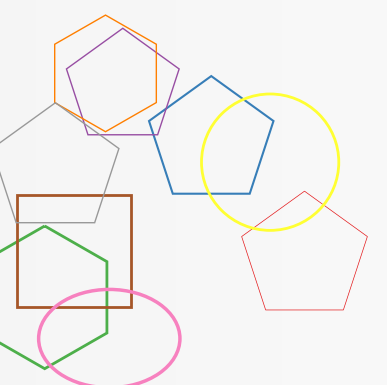[{"shape": "pentagon", "thickness": 0.5, "radius": 0.85, "center": [0.786, 0.333]}, {"shape": "pentagon", "thickness": 1.5, "radius": 0.84, "center": [0.545, 0.633]}, {"shape": "hexagon", "thickness": 2, "radius": 0.93, "center": [0.115, 0.228]}, {"shape": "pentagon", "thickness": 1, "radius": 0.76, "center": [0.317, 0.774]}, {"shape": "hexagon", "thickness": 1, "radius": 0.76, "center": [0.272, 0.809]}, {"shape": "circle", "thickness": 2, "radius": 0.89, "center": [0.697, 0.579]}, {"shape": "square", "thickness": 2, "radius": 0.73, "center": [0.191, 0.348]}, {"shape": "oval", "thickness": 2.5, "radius": 0.91, "center": [0.282, 0.121]}, {"shape": "pentagon", "thickness": 1, "radius": 0.86, "center": [0.143, 0.561]}]